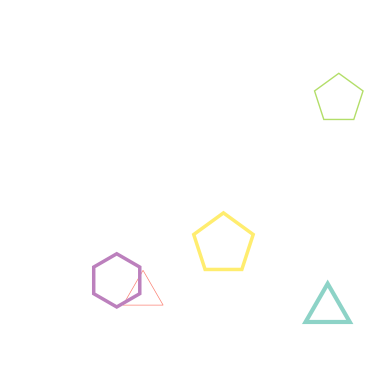[{"shape": "triangle", "thickness": 3, "radius": 0.33, "center": [0.851, 0.197]}, {"shape": "triangle", "thickness": 0.5, "radius": 0.3, "center": [0.372, 0.238]}, {"shape": "pentagon", "thickness": 1, "radius": 0.33, "center": [0.88, 0.743]}, {"shape": "hexagon", "thickness": 2.5, "radius": 0.35, "center": [0.303, 0.272]}, {"shape": "pentagon", "thickness": 2.5, "radius": 0.41, "center": [0.58, 0.366]}]